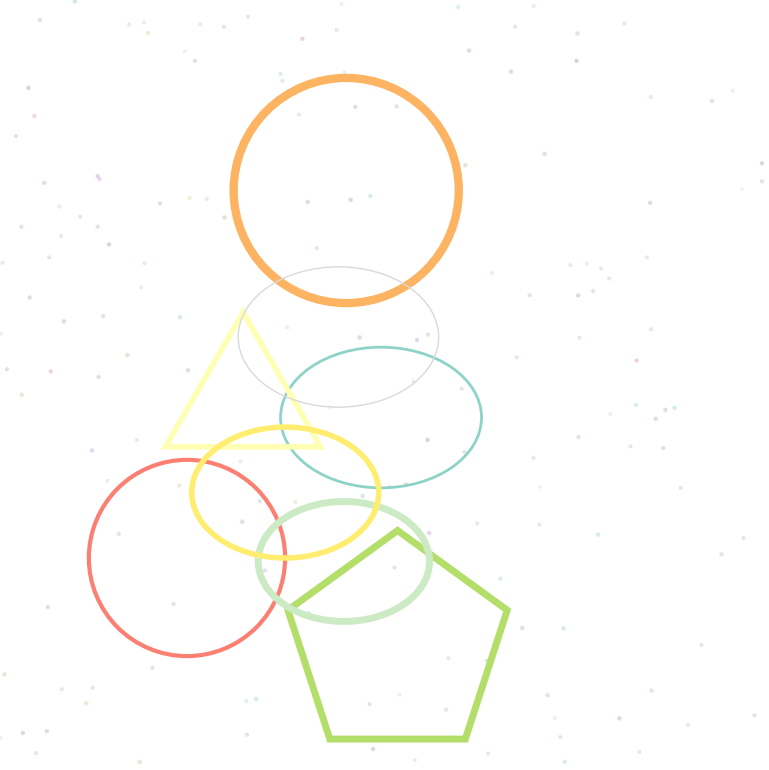[{"shape": "oval", "thickness": 1, "radius": 0.65, "center": [0.495, 0.458]}, {"shape": "triangle", "thickness": 2, "radius": 0.58, "center": [0.316, 0.478]}, {"shape": "circle", "thickness": 1.5, "radius": 0.64, "center": [0.243, 0.275]}, {"shape": "circle", "thickness": 3, "radius": 0.73, "center": [0.45, 0.753]}, {"shape": "pentagon", "thickness": 2.5, "radius": 0.75, "center": [0.516, 0.161]}, {"shape": "oval", "thickness": 0.5, "radius": 0.65, "center": [0.439, 0.562]}, {"shape": "oval", "thickness": 2.5, "radius": 0.56, "center": [0.447, 0.271]}, {"shape": "oval", "thickness": 2, "radius": 0.61, "center": [0.37, 0.36]}]